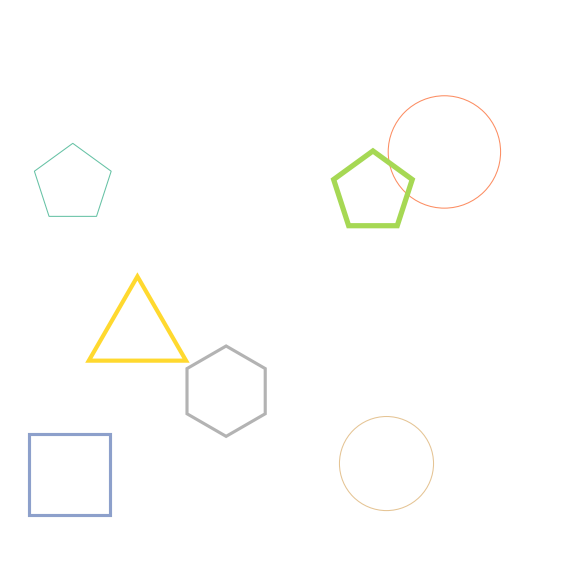[{"shape": "pentagon", "thickness": 0.5, "radius": 0.35, "center": [0.126, 0.681]}, {"shape": "circle", "thickness": 0.5, "radius": 0.49, "center": [0.77, 0.736]}, {"shape": "square", "thickness": 1.5, "radius": 0.35, "center": [0.121, 0.178]}, {"shape": "pentagon", "thickness": 2.5, "radius": 0.36, "center": [0.646, 0.666]}, {"shape": "triangle", "thickness": 2, "radius": 0.49, "center": [0.238, 0.423]}, {"shape": "circle", "thickness": 0.5, "radius": 0.41, "center": [0.669, 0.196]}, {"shape": "hexagon", "thickness": 1.5, "radius": 0.39, "center": [0.392, 0.322]}]